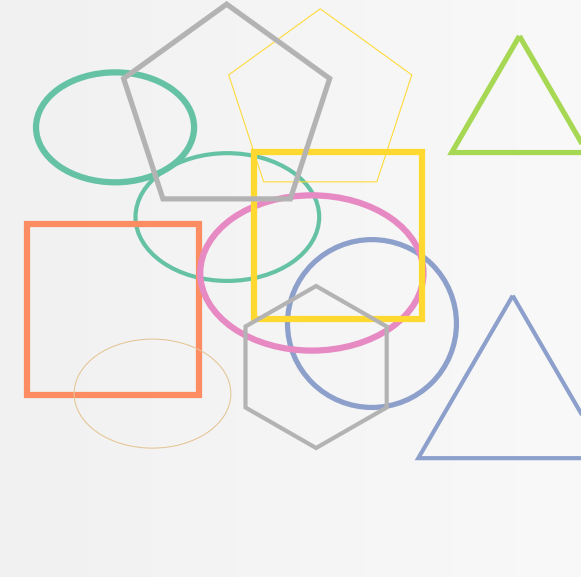[{"shape": "oval", "thickness": 3, "radius": 0.68, "center": [0.198, 0.779]}, {"shape": "oval", "thickness": 2, "radius": 0.79, "center": [0.391, 0.623]}, {"shape": "square", "thickness": 3, "radius": 0.74, "center": [0.194, 0.464]}, {"shape": "triangle", "thickness": 2, "radius": 0.94, "center": [0.882, 0.3]}, {"shape": "circle", "thickness": 2.5, "radius": 0.73, "center": [0.64, 0.439]}, {"shape": "oval", "thickness": 3, "radius": 0.96, "center": [0.537, 0.526]}, {"shape": "triangle", "thickness": 2.5, "radius": 0.67, "center": [0.894, 0.802]}, {"shape": "square", "thickness": 3, "radius": 0.72, "center": [0.581, 0.591]}, {"shape": "pentagon", "thickness": 0.5, "radius": 0.83, "center": [0.551, 0.818]}, {"shape": "oval", "thickness": 0.5, "radius": 0.67, "center": [0.262, 0.318]}, {"shape": "pentagon", "thickness": 2.5, "radius": 0.93, "center": [0.39, 0.806]}, {"shape": "hexagon", "thickness": 2, "radius": 0.7, "center": [0.544, 0.364]}]